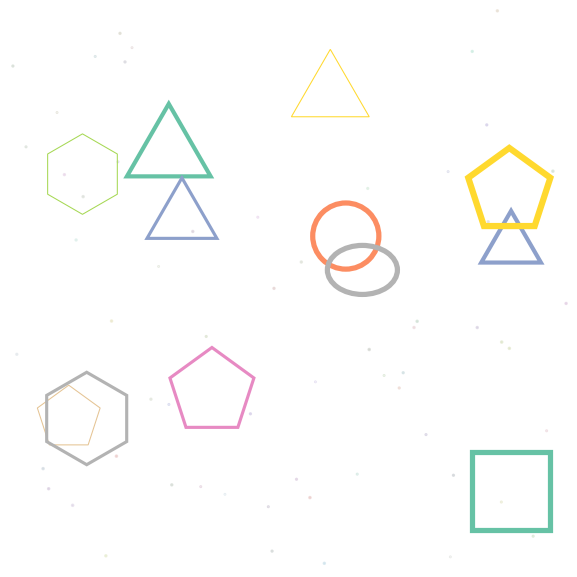[{"shape": "square", "thickness": 2.5, "radius": 0.34, "center": [0.885, 0.149]}, {"shape": "triangle", "thickness": 2, "radius": 0.42, "center": [0.292, 0.736]}, {"shape": "circle", "thickness": 2.5, "radius": 0.29, "center": [0.599, 0.59]}, {"shape": "triangle", "thickness": 2, "radius": 0.3, "center": [0.885, 0.574]}, {"shape": "triangle", "thickness": 1.5, "radius": 0.35, "center": [0.315, 0.621]}, {"shape": "pentagon", "thickness": 1.5, "radius": 0.38, "center": [0.367, 0.321]}, {"shape": "hexagon", "thickness": 0.5, "radius": 0.35, "center": [0.143, 0.698]}, {"shape": "pentagon", "thickness": 3, "radius": 0.37, "center": [0.882, 0.668]}, {"shape": "triangle", "thickness": 0.5, "radius": 0.39, "center": [0.572, 0.836]}, {"shape": "pentagon", "thickness": 0.5, "radius": 0.29, "center": [0.119, 0.275]}, {"shape": "hexagon", "thickness": 1.5, "radius": 0.4, "center": [0.15, 0.275]}, {"shape": "oval", "thickness": 2.5, "radius": 0.3, "center": [0.628, 0.532]}]